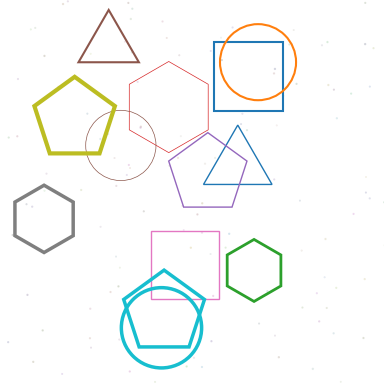[{"shape": "triangle", "thickness": 1, "radius": 0.51, "center": [0.618, 0.572]}, {"shape": "square", "thickness": 1.5, "radius": 0.45, "center": [0.646, 0.801]}, {"shape": "circle", "thickness": 1.5, "radius": 0.49, "center": [0.67, 0.839]}, {"shape": "hexagon", "thickness": 2, "radius": 0.4, "center": [0.66, 0.298]}, {"shape": "hexagon", "thickness": 0.5, "radius": 0.59, "center": [0.438, 0.722]}, {"shape": "pentagon", "thickness": 1, "radius": 0.53, "center": [0.54, 0.549]}, {"shape": "circle", "thickness": 0.5, "radius": 0.46, "center": [0.314, 0.622]}, {"shape": "triangle", "thickness": 1.5, "radius": 0.45, "center": [0.282, 0.884]}, {"shape": "square", "thickness": 1, "radius": 0.44, "center": [0.48, 0.313]}, {"shape": "hexagon", "thickness": 2.5, "radius": 0.44, "center": [0.114, 0.431]}, {"shape": "pentagon", "thickness": 3, "radius": 0.55, "center": [0.194, 0.691]}, {"shape": "circle", "thickness": 2.5, "radius": 0.52, "center": [0.419, 0.149]}, {"shape": "pentagon", "thickness": 2.5, "radius": 0.55, "center": [0.426, 0.188]}]